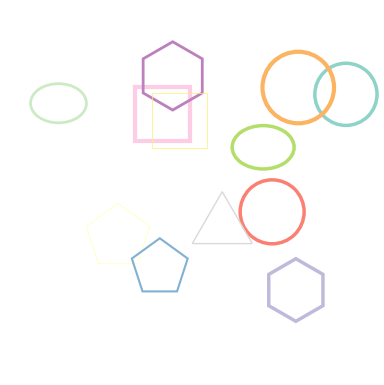[{"shape": "circle", "thickness": 2.5, "radius": 0.4, "center": [0.899, 0.755]}, {"shape": "pentagon", "thickness": 0.5, "radius": 0.43, "center": [0.306, 0.385]}, {"shape": "hexagon", "thickness": 2.5, "radius": 0.41, "center": [0.768, 0.247]}, {"shape": "circle", "thickness": 2.5, "radius": 0.42, "center": [0.707, 0.45]}, {"shape": "pentagon", "thickness": 1.5, "radius": 0.38, "center": [0.415, 0.305]}, {"shape": "circle", "thickness": 3, "radius": 0.46, "center": [0.775, 0.773]}, {"shape": "oval", "thickness": 2.5, "radius": 0.4, "center": [0.683, 0.617]}, {"shape": "square", "thickness": 3, "radius": 0.35, "center": [0.422, 0.704]}, {"shape": "triangle", "thickness": 1, "radius": 0.45, "center": [0.577, 0.412]}, {"shape": "hexagon", "thickness": 2, "radius": 0.44, "center": [0.449, 0.803]}, {"shape": "oval", "thickness": 2, "radius": 0.36, "center": [0.152, 0.732]}, {"shape": "square", "thickness": 0.5, "radius": 0.36, "center": [0.466, 0.687]}]